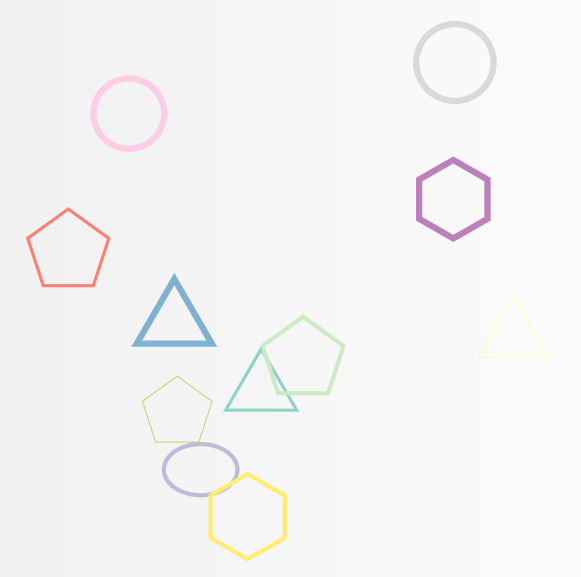[{"shape": "triangle", "thickness": 1.5, "radius": 0.35, "center": [0.449, 0.324]}, {"shape": "triangle", "thickness": 0.5, "radius": 0.36, "center": [0.883, 0.416]}, {"shape": "oval", "thickness": 2, "radius": 0.32, "center": [0.345, 0.186]}, {"shape": "pentagon", "thickness": 1.5, "radius": 0.37, "center": [0.118, 0.564]}, {"shape": "triangle", "thickness": 3, "radius": 0.37, "center": [0.3, 0.441]}, {"shape": "pentagon", "thickness": 0.5, "radius": 0.32, "center": [0.305, 0.285]}, {"shape": "circle", "thickness": 3, "radius": 0.3, "center": [0.222, 0.802]}, {"shape": "circle", "thickness": 3, "radius": 0.33, "center": [0.783, 0.891]}, {"shape": "hexagon", "thickness": 3, "radius": 0.34, "center": [0.78, 0.654]}, {"shape": "pentagon", "thickness": 2, "radius": 0.37, "center": [0.521, 0.377]}, {"shape": "hexagon", "thickness": 2, "radius": 0.37, "center": [0.426, 0.105]}]